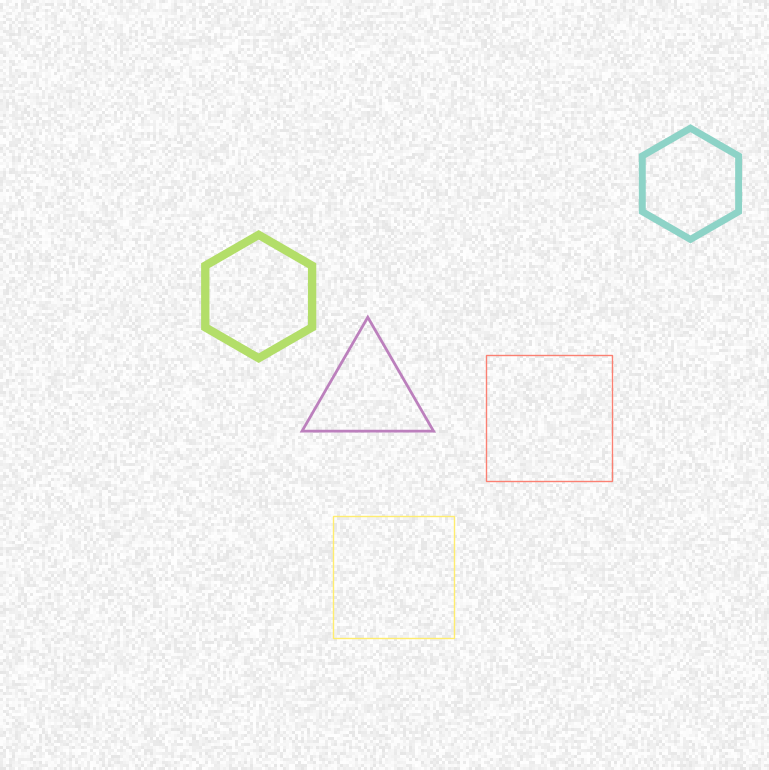[{"shape": "hexagon", "thickness": 2.5, "radius": 0.36, "center": [0.897, 0.761]}, {"shape": "square", "thickness": 0.5, "radius": 0.41, "center": [0.713, 0.457]}, {"shape": "hexagon", "thickness": 3, "radius": 0.4, "center": [0.336, 0.615]}, {"shape": "triangle", "thickness": 1, "radius": 0.49, "center": [0.478, 0.489]}, {"shape": "square", "thickness": 0.5, "radius": 0.4, "center": [0.511, 0.25]}]